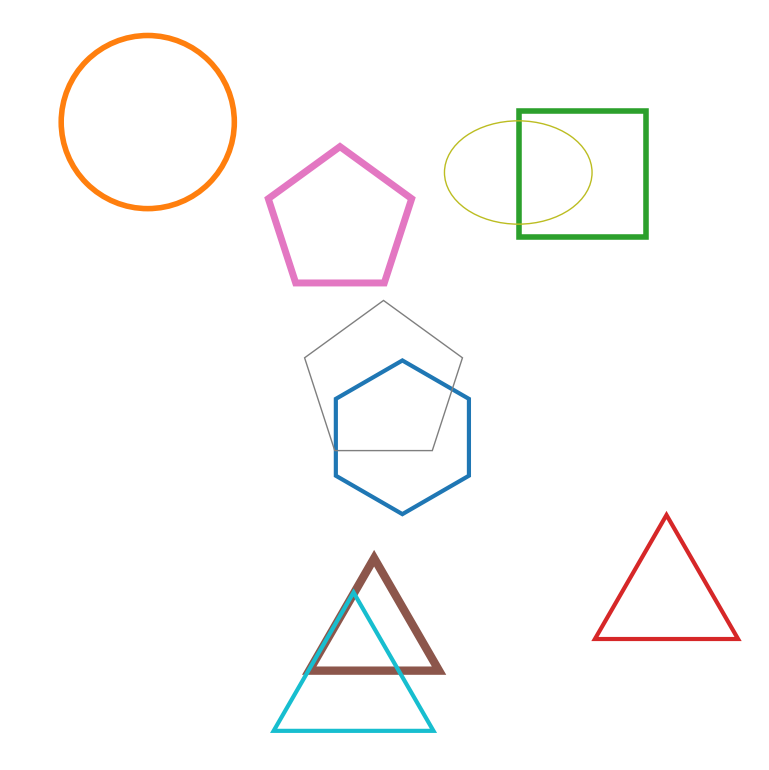[{"shape": "hexagon", "thickness": 1.5, "radius": 0.5, "center": [0.523, 0.432]}, {"shape": "circle", "thickness": 2, "radius": 0.56, "center": [0.192, 0.841]}, {"shape": "square", "thickness": 2, "radius": 0.41, "center": [0.757, 0.774]}, {"shape": "triangle", "thickness": 1.5, "radius": 0.54, "center": [0.866, 0.224]}, {"shape": "triangle", "thickness": 3, "radius": 0.49, "center": [0.486, 0.178]}, {"shape": "pentagon", "thickness": 2.5, "radius": 0.49, "center": [0.442, 0.712]}, {"shape": "pentagon", "thickness": 0.5, "radius": 0.54, "center": [0.498, 0.502]}, {"shape": "oval", "thickness": 0.5, "radius": 0.48, "center": [0.673, 0.776]}, {"shape": "triangle", "thickness": 1.5, "radius": 0.6, "center": [0.459, 0.111]}]